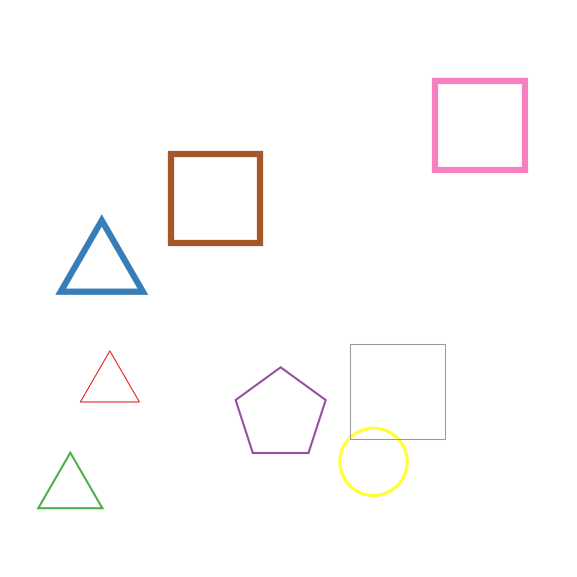[{"shape": "triangle", "thickness": 0.5, "radius": 0.3, "center": [0.19, 0.333]}, {"shape": "triangle", "thickness": 3, "radius": 0.41, "center": [0.176, 0.535]}, {"shape": "triangle", "thickness": 1, "radius": 0.32, "center": [0.122, 0.151]}, {"shape": "pentagon", "thickness": 1, "radius": 0.41, "center": [0.486, 0.281]}, {"shape": "circle", "thickness": 1.5, "radius": 0.29, "center": [0.647, 0.199]}, {"shape": "square", "thickness": 3, "radius": 0.38, "center": [0.373, 0.655]}, {"shape": "square", "thickness": 3, "radius": 0.39, "center": [0.831, 0.782]}, {"shape": "square", "thickness": 0.5, "radius": 0.41, "center": [0.688, 0.321]}]